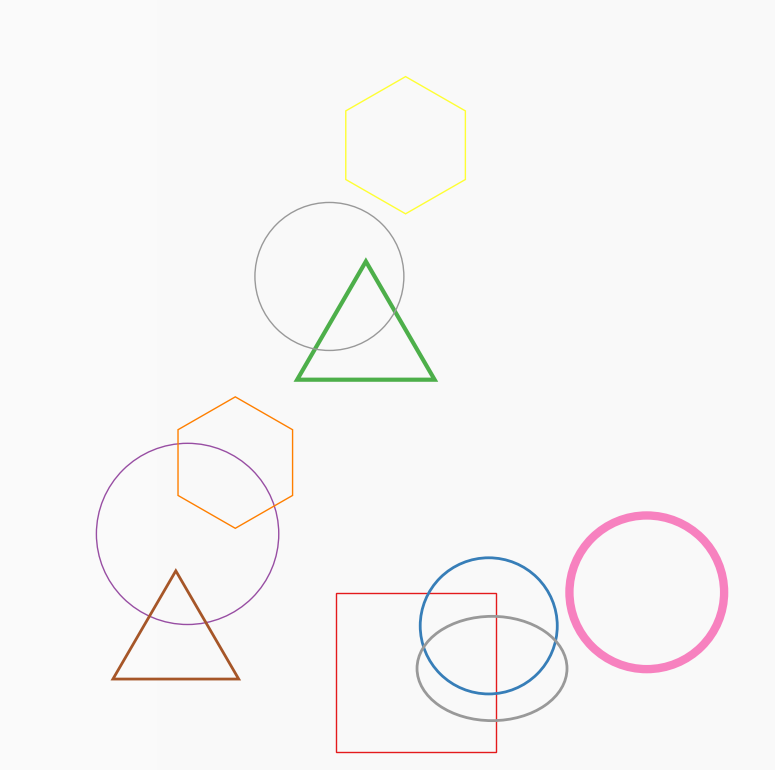[{"shape": "square", "thickness": 0.5, "radius": 0.52, "center": [0.537, 0.127]}, {"shape": "circle", "thickness": 1, "radius": 0.44, "center": [0.631, 0.187]}, {"shape": "triangle", "thickness": 1.5, "radius": 0.51, "center": [0.472, 0.558]}, {"shape": "circle", "thickness": 0.5, "radius": 0.59, "center": [0.242, 0.307]}, {"shape": "hexagon", "thickness": 0.5, "radius": 0.43, "center": [0.304, 0.399]}, {"shape": "hexagon", "thickness": 0.5, "radius": 0.45, "center": [0.523, 0.811]}, {"shape": "triangle", "thickness": 1, "radius": 0.47, "center": [0.227, 0.165]}, {"shape": "circle", "thickness": 3, "radius": 0.5, "center": [0.835, 0.231]}, {"shape": "circle", "thickness": 0.5, "radius": 0.48, "center": [0.425, 0.641]}, {"shape": "oval", "thickness": 1, "radius": 0.48, "center": [0.635, 0.132]}]